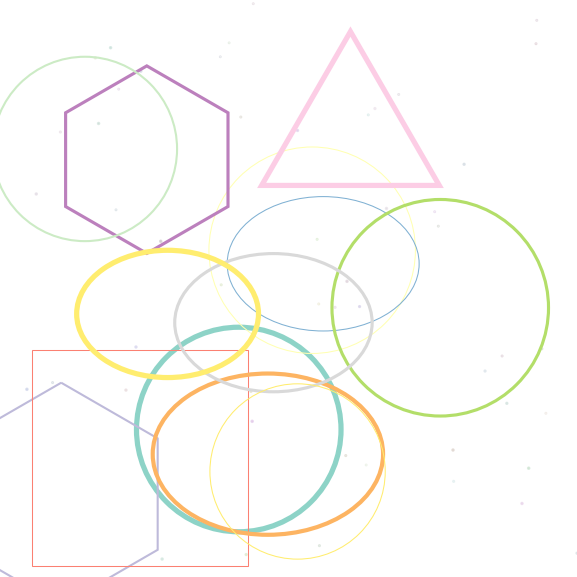[{"shape": "circle", "thickness": 2.5, "radius": 0.89, "center": [0.413, 0.255]}, {"shape": "circle", "thickness": 0.5, "radius": 0.89, "center": [0.541, 0.566]}, {"shape": "hexagon", "thickness": 1, "radius": 0.96, "center": [0.106, 0.144]}, {"shape": "square", "thickness": 0.5, "radius": 0.93, "center": [0.242, 0.206]}, {"shape": "oval", "thickness": 0.5, "radius": 0.83, "center": [0.56, 0.542]}, {"shape": "oval", "thickness": 2, "radius": 1.0, "center": [0.464, 0.213]}, {"shape": "circle", "thickness": 1.5, "radius": 0.94, "center": [0.762, 0.466]}, {"shape": "triangle", "thickness": 2.5, "radius": 0.89, "center": [0.607, 0.767]}, {"shape": "oval", "thickness": 1.5, "radius": 0.85, "center": [0.473, 0.44]}, {"shape": "hexagon", "thickness": 1.5, "radius": 0.81, "center": [0.254, 0.723]}, {"shape": "circle", "thickness": 1, "radius": 0.8, "center": [0.147, 0.741]}, {"shape": "oval", "thickness": 2.5, "radius": 0.79, "center": [0.29, 0.456]}, {"shape": "circle", "thickness": 0.5, "radius": 0.76, "center": [0.515, 0.183]}]